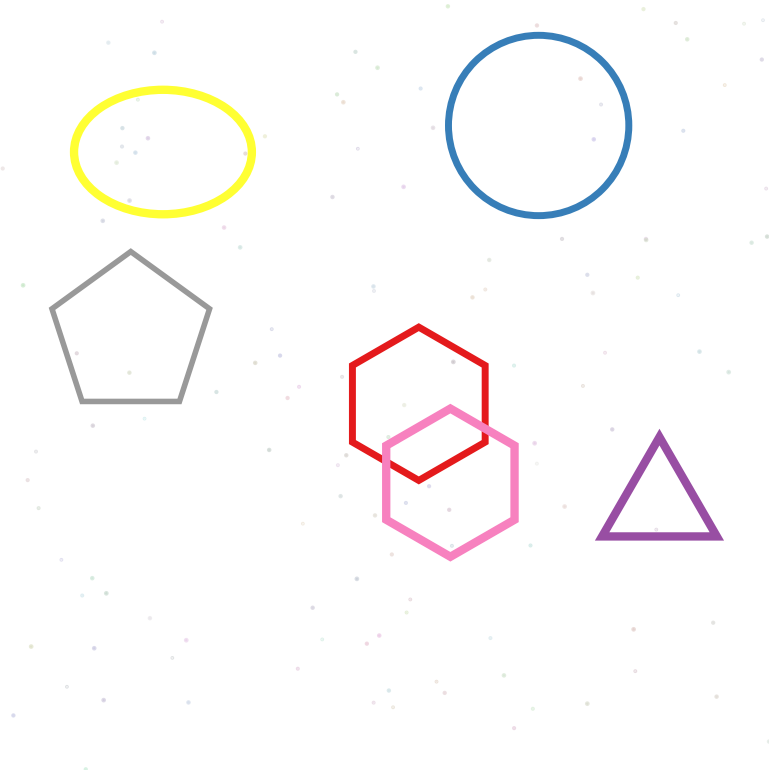[{"shape": "hexagon", "thickness": 2.5, "radius": 0.5, "center": [0.544, 0.476]}, {"shape": "circle", "thickness": 2.5, "radius": 0.59, "center": [0.7, 0.837]}, {"shape": "triangle", "thickness": 3, "radius": 0.43, "center": [0.856, 0.346]}, {"shape": "oval", "thickness": 3, "radius": 0.58, "center": [0.212, 0.803]}, {"shape": "hexagon", "thickness": 3, "radius": 0.48, "center": [0.585, 0.373]}, {"shape": "pentagon", "thickness": 2, "radius": 0.54, "center": [0.17, 0.566]}]